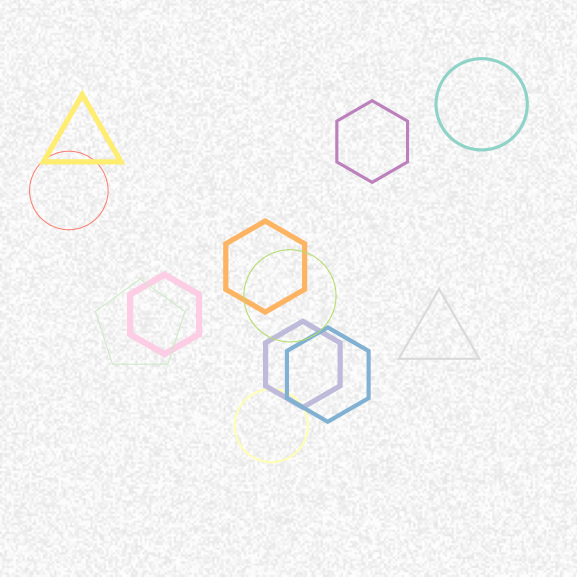[{"shape": "circle", "thickness": 1.5, "radius": 0.4, "center": [0.834, 0.819]}, {"shape": "circle", "thickness": 1, "radius": 0.32, "center": [0.47, 0.262]}, {"shape": "hexagon", "thickness": 2.5, "radius": 0.37, "center": [0.524, 0.368]}, {"shape": "circle", "thickness": 0.5, "radius": 0.34, "center": [0.119, 0.669]}, {"shape": "hexagon", "thickness": 2, "radius": 0.41, "center": [0.568, 0.351]}, {"shape": "hexagon", "thickness": 2.5, "radius": 0.39, "center": [0.459, 0.538]}, {"shape": "circle", "thickness": 0.5, "radius": 0.4, "center": [0.502, 0.487]}, {"shape": "hexagon", "thickness": 3, "radius": 0.34, "center": [0.285, 0.455]}, {"shape": "triangle", "thickness": 1, "radius": 0.4, "center": [0.76, 0.418]}, {"shape": "hexagon", "thickness": 1.5, "radius": 0.35, "center": [0.644, 0.754]}, {"shape": "pentagon", "thickness": 0.5, "radius": 0.41, "center": [0.243, 0.434]}, {"shape": "triangle", "thickness": 2.5, "radius": 0.39, "center": [0.142, 0.758]}]